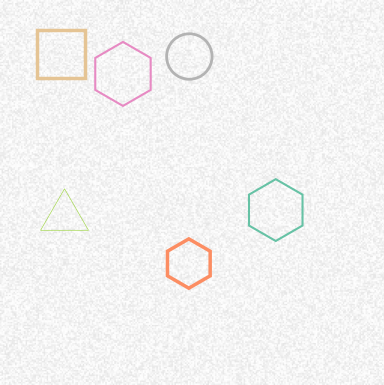[{"shape": "hexagon", "thickness": 1.5, "radius": 0.4, "center": [0.716, 0.454]}, {"shape": "hexagon", "thickness": 2.5, "radius": 0.32, "center": [0.49, 0.316]}, {"shape": "hexagon", "thickness": 1.5, "radius": 0.42, "center": [0.319, 0.808]}, {"shape": "triangle", "thickness": 0.5, "radius": 0.36, "center": [0.168, 0.438]}, {"shape": "square", "thickness": 2.5, "radius": 0.31, "center": [0.158, 0.86]}, {"shape": "circle", "thickness": 2, "radius": 0.3, "center": [0.492, 0.853]}]